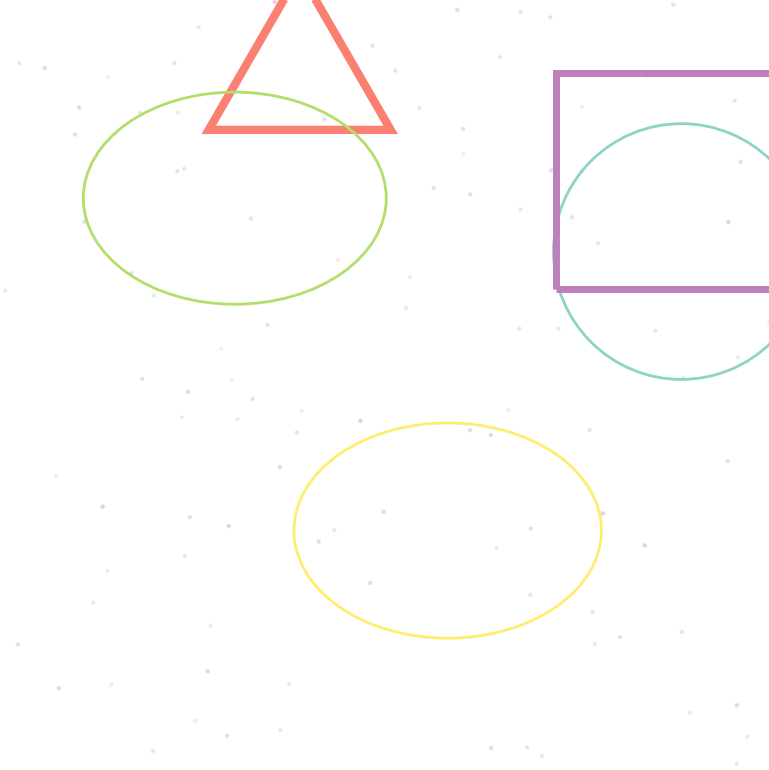[{"shape": "circle", "thickness": 1, "radius": 0.83, "center": [0.885, 0.673]}, {"shape": "triangle", "thickness": 3, "radius": 0.68, "center": [0.389, 0.9]}, {"shape": "oval", "thickness": 1, "radius": 0.98, "center": [0.305, 0.743]}, {"shape": "square", "thickness": 2.5, "radius": 0.7, "center": [0.863, 0.765]}, {"shape": "oval", "thickness": 1, "radius": 1.0, "center": [0.581, 0.311]}]